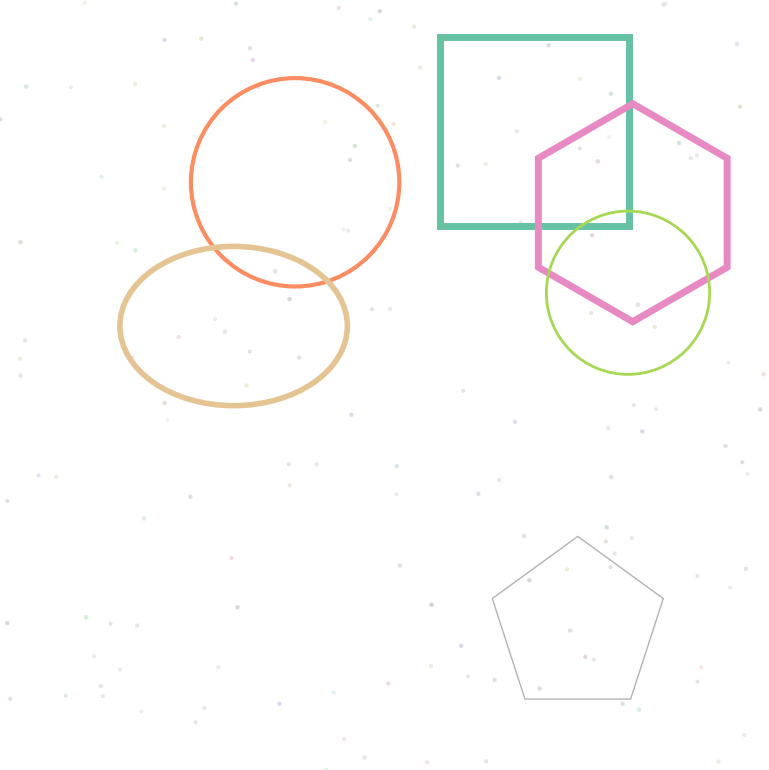[{"shape": "square", "thickness": 2.5, "radius": 0.61, "center": [0.694, 0.829]}, {"shape": "circle", "thickness": 1.5, "radius": 0.68, "center": [0.383, 0.763]}, {"shape": "hexagon", "thickness": 2.5, "radius": 0.71, "center": [0.822, 0.724]}, {"shape": "circle", "thickness": 1, "radius": 0.53, "center": [0.816, 0.62]}, {"shape": "oval", "thickness": 2, "radius": 0.74, "center": [0.303, 0.577]}, {"shape": "pentagon", "thickness": 0.5, "radius": 0.58, "center": [0.75, 0.187]}]